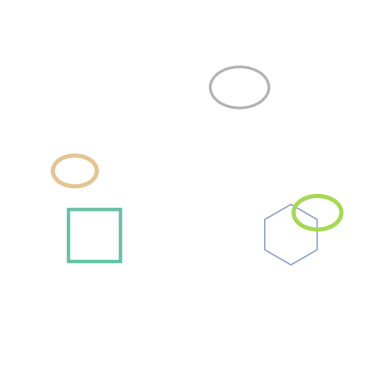[{"shape": "square", "thickness": 2.5, "radius": 0.34, "center": [0.244, 0.39]}, {"shape": "hexagon", "thickness": 1, "radius": 0.39, "center": [0.756, 0.391]}, {"shape": "oval", "thickness": 3, "radius": 0.31, "center": [0.825, 0.447]}, {"shape": "oval", "thickness": 3, "radius": 0.29, "center": [0.194, 0.556]}, {"shape": "oval", "thickness": 2, "radius": 0.38, "center": [0.622, 0.773]}]